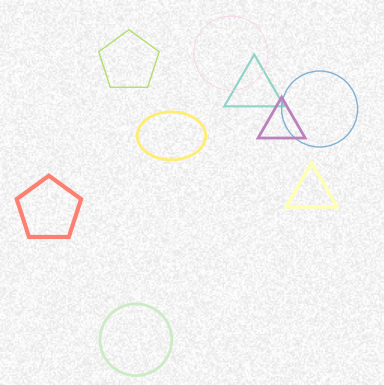[{"shape": "triangle", "thickness": 1.5, "radius": 0.45, "center": [0.66, 0.769]}, {"shape": "triangle", "thickness": 2.5, "radius": 0.38, "center": [0.809, 0.501]}, {"shape": "pentagon", "thickness": 3, "radius": 0.44, "center": [0.127, 0.456]}, {"shape": "circle", "thickness": 1, "radius": 0.49, "center": [0.83, 0.717]}, {"shape": "pentagon", "thickness": 1, "radius": 0.41, "center": [0.335, 0.84]}, {"shape": "circle", "thickness": 0.5, "radius": 0.48, "center": [0.6, 0.862]}, {"shape": "triangle", "thickness": 2, "radius": 0.35, "center": [0.731, 0.677]}, {"shape": "circle", "thickness": 2, "radius": 0.47, "center": [0.353, 0.118]}, {"shape": "oval", "thickness": 2, "radius": 0.44, "center": [0.445, 0.647]}]